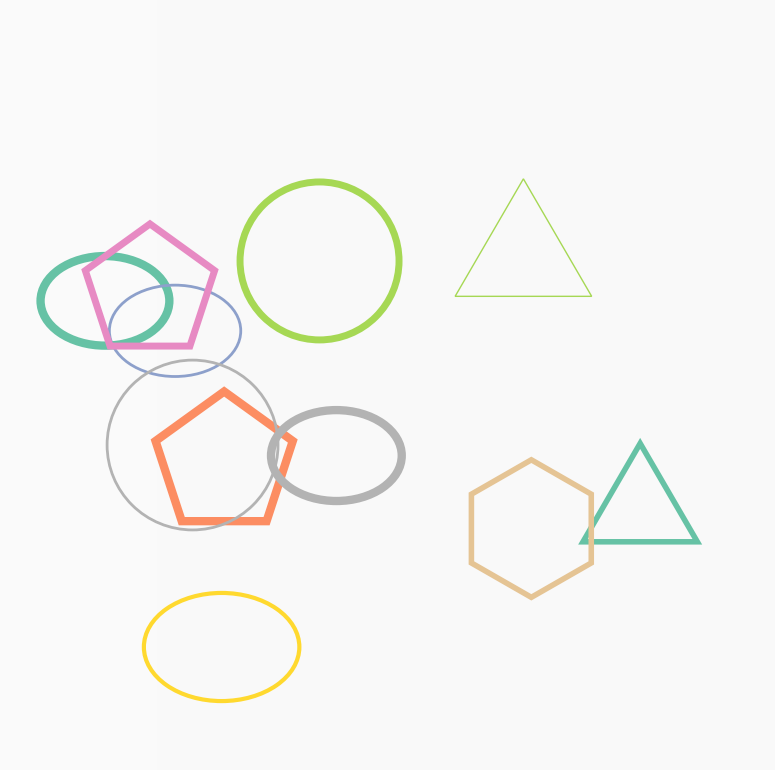[{"shape": "triangle", "thickness": 2, "radius": 0.43, "center": [0.826, 0.339]}, {"shape": "oval", "thickness": 3, "radius": 0.42, "center": [0.135, 0.609]}, {"shape": "pentagon", "thickness": 3, "radius": 0.47, "center": [0.289, 0.398]}, {"shape": "oval", "thickness": 1, "radius": 0.42, "center": [0.226, 0.57]}, {"shape": "pentagon", "thickness": 2.5, "radius": 0.44, "center": [0.194, 0.621]}, {"shape": "triangle", "thickness": 0.5, "radius": 0.51, "center": [0.675, 0.666]}, {"shape": "circle", "thickness": 2.5, "radius": 0.51, "center": [0.412, 0.661]}, {"shape": "oval", "thickness": 1.5, "radius": 0.5, "center": [0.286, 0.16]}, {"shape": "hexagon", "thickness": 2, "radius": 0.45, "center": [0.686, 0.314]}, {"shape": "circle", "thickness": 1, "radius": 0.55, "center": [0.248, 0.422]}, {"shape": "oval", "thickness": 3, "radius": 0.42, "center": [0.434, 0.408]}]